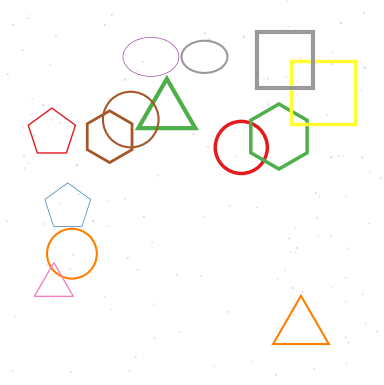[{"shape": "circle", "thickness": 2.5, "radius": 0.34, "center": [0.627, 0.617]}, {"shape": "pentagon", "thickness": 1, "radius": 0.32, "center": [0.135, 0.655]}, {"shape": "pentagon", "thickness": 0.5, "radius": 0.31, "center": [0.176, 0.462]}, {"shape": "hexagon", "thickness": 2.5, "radius": 0.42, "center": [0.725, 0.645]}, {"shape": "triangle", "thickness": 3, "radius": 0.43, "center": [0.433, 0.71]}, {"shape": "oval", "thickness": 0.5, "radius": 0.36, "center": [0.392, 0.852]}, {"shape": "circle", "thickness": 1.5, "radius": 0.32, "center": [0.187, 0.341]}, {"shape": "triangle", "thickness": 1.5, "radius": 0.42, "center": [0.782, 0.148]}, {"shape": "square", "thickness": 2.5, "radius": 0.41, "center": [0.839, 0.759]}, {"shape": "hexagon", "thickness": 2, "radius": 0.34, "center": [0.285, 0.645]}, {"shape": "circle", "thickness": 1.5, "radius": 0.36, "center": [0.34, 0.689]}, {"shape": "triangle", "thickness": 1, "radius": 0.29, "center": [0.14, 0.259]}, {"shape": "oval", "thickness": 1.5, "radius": 0.3, "center": [0.531, 0.852]}, {"shape": "square", "thickness": 3, "radius": 0.37, "center": [0.741, 0.843]}]